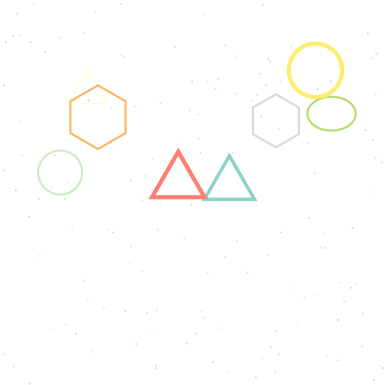[{"shape": "triangle", "thickness": 2.5, "radius": 0.38, "center": [0.596, 0.52]}, {"shape": "triangle", "thickness": 0.5, "radius": 0.3, "center": [0.228, 0.761]}, {"shape": "triangle", "thickness": 3, "radius": 0.39, "center": [0.463, 0.527]}, {"shape": "hexagon", "thickness": 1.5, "radius": 0.41, "center": [0.254, 0.696]}, {"shape": "oval", "thickness": 1.5, "radius": 0.31, "center": [0.861, 0.705]}, {"shape": "hexagon", "thickness": 1.5, "radius": 0.34, "center": [0.717, 0.686]}, {"shape": "circle", "thickness": 1.5, "radius": 0.29, "center": [0.156, 0.552]}, {"shape": "circle", "thickness": 3, "radius": 0.35, "center": [0.819, 0.817]}]